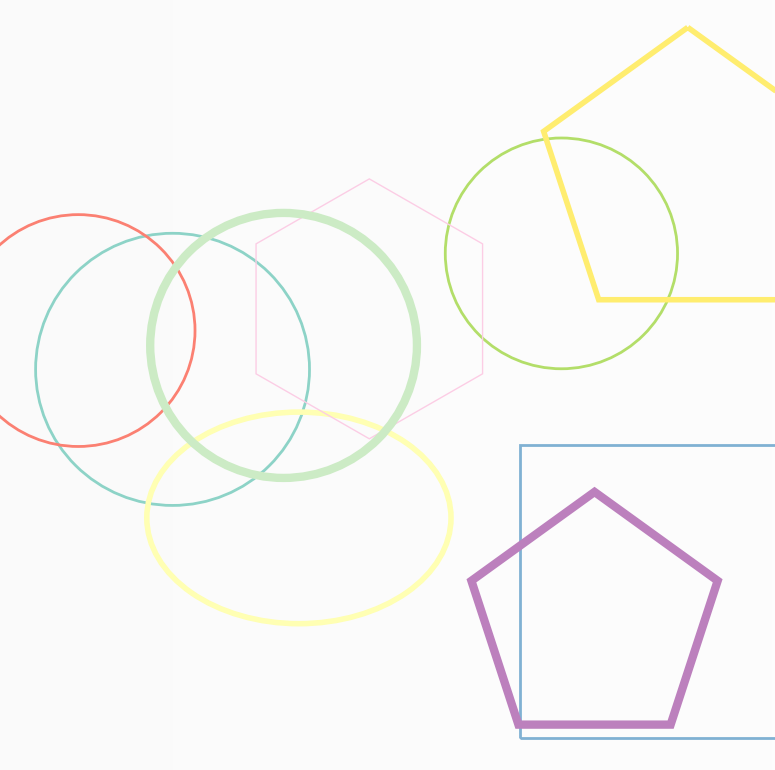[{"shape": "circle", "thickness": 1, "radius": 0.88, "center": [0.223, 0.52]}, {"shape": "oval", "thickness": 2, "radius": 0.98, "center": [0.386, 0.327]}, {"shape": "circle", "thickness": 1, "radius": 0.75, "center": [0.101, 0.571]}, {"shape": "square", "thickness": 1, "radius": 0.95, "center": [0.861, 0.232]}, {"shape": "circle", "thickness": 1, "radius": 0.75, "center": [0.724, 0.671]}, {"shape": "hexagon", "thickness": 0.5, "radius": 0.84, "center": [0.477, 0.599]}, {"shape": "pentagon", "thickness": 3, "radius": 0.84, "center": [0.767, 0.194]}, {"shape": "circle", "thickness": 3, "radius": 0.86, "center": [0.366, 0.551]}, {"shape": "pentagon", "thickness": 2, "radius": 0.98, "center": [0.887, 0.769]}]